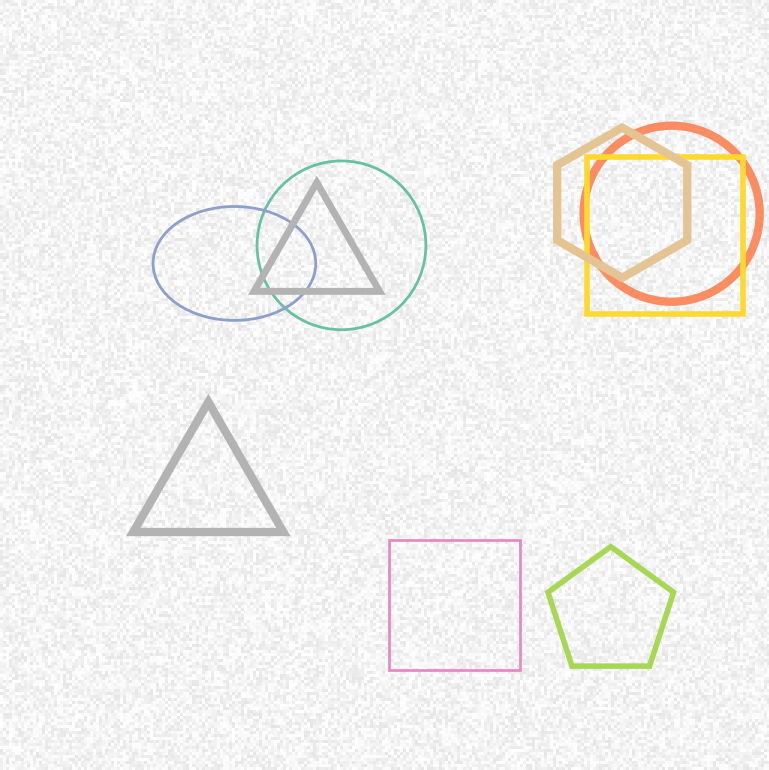[{"shape": "circle", "thickness": 1, "radius": 0.55, "center": [0.443, 0.681]}, {"shape": "circle", "thickness": 3, "radius": 0.57, "center": [0.872, 0.722]}, {"shape": "oval", "thickness": 1, "radius": 0.53, "center": [0.304, 0.658]}, {"shape": "square", "thickness": 1, "radius": 0.42, "center": [0.591, 0.214]}, {"shape": "pentagon", "thickness": 2, "radius": 0.43, "center": [0.793, 0.204]}, {"shape": "square", "thickness": 2, "radius": 0.51, "center": [0.864, 0.694]}, {"shape": "hexagon", "thickness": 3, "radius": 0.49, "center": [0.808, 0.737]}, {"shape": "triangle", "thickness": 3, "radius": 0.56, "center": [0.271, 0.365]}, {"shape": "triangle", "thickness": 2.5, "radius": 0.47, "center": [0.411, 0.669]}]